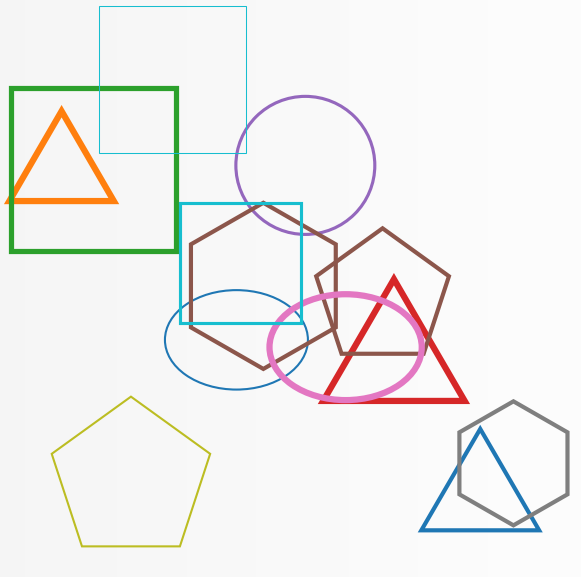[{"shape": "triangle", "thickness": 2, "radius": 0.59, "center": [0.826, 0.139]}, {"shape": "oval", "thickness": 1, "radius": 0.61, "center": [0.407, 0.411]}, {"shape": "triangle", "thickness": 3, "radius": 0.52, "center": [0.106, 0.703]}, {"shape": "square", "thickness": 2.5, "radius": 0.71, "center": [0.16, 0.706]}, {"shape": "triangle", "thickness": 3, "radius": 0.7, "center": [0.678, 0.375]}, {"shape": "circle", "thickness": 1.5, "radius": 0.6, "center": [0.525, 0.713]}, {"shape": "hexagon", "thickness": 2, "radius": 0.72, "center": [0.453, 0.504]}, {"shape": "pentagon", "thickness": 2, "radius": 0.6, "center": [0.658, 0.484]}, {"shape": "oval", "thickness": 3, "radius": 0.65, "center": [0.595, 0.398]}, {"shape": "hexagon", "thickness": 2, "radius": 0.54, "center": [0.883, 0.197]}, {"shape": "pentagon", "thickness": 1, "radius": 0.72, "center": [0.225, 0.169]}, {"shape": "square", "thickness": 1.5, "radius": 0.52, "center": [0.413, 0.543]}, {"shape": "square", "thickness": 0.5, "radius": 0.63, "center": [0.297, 0.861]}]